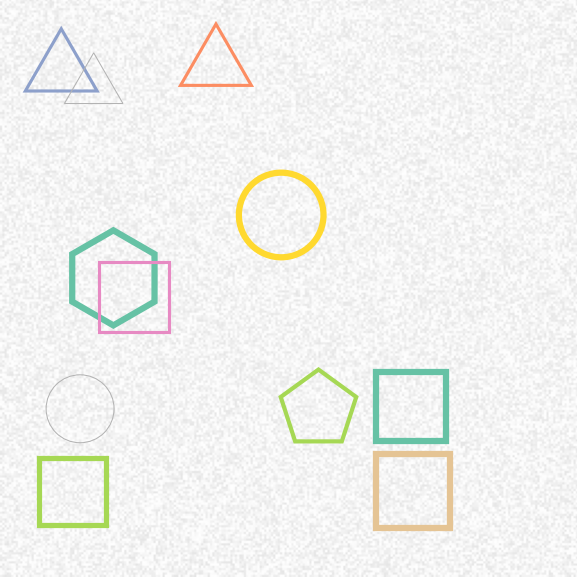[{"shape": "square", "thickness": 3, "radius": 0.3, "center": [0.712, 0.296]}, {"shape": "hexagon", "thickness": 3, "radius": 0.41, "center": [0.196, 0.518]}, {"shape": "triangle", "thickness": 1.5, "radius": 0.35, "center": [0.374, 0.887]}, {"shape": "triangle", "thickness": 1.5, "radius": 0.36, "center": [0.106, 0.877]}, {"shape": "square", "thickness": 1.5, "radius": 0.3, "center": [0.231, 0.485]}, {"shape": "square", "thickness": 2.5, "radius": 0.29, "center": [0.125, 0.148]}, {"shape": "pentagon", "thickness": 2, "radius": 0.34, "center": [0.551, 0.29]}, {"shape": "circle", "thickness": 3, "radius": 0.37, "center": [0.487, 0.627]}, {"shape": "square", "thickness": 3, "radius": 0.32, "center": [0.716, 0.149]}, {"shape": "circle", "thickness": 0.5, "radius": 0.29, "center": [0.139, 0.291]}, {"shape": "triangle", "thickness": 0.5, "radius": 0.29, "center": [0.162, 0.849]}]